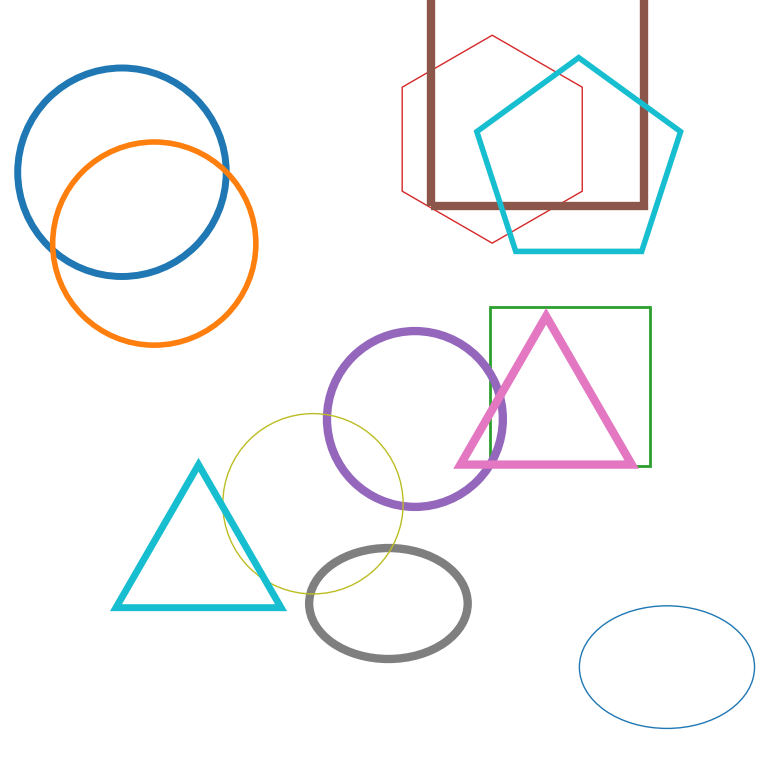[{"shape": "circle", "thickness": 2.5, "radius": 0.68, "center": [0.158, 0.776]}, {"shape": "oval", "thickness": 0.5, "radius": 0.57, "center": [0.866, 0.134]}, {"shape": "circle", "thickness": 2, "radius": 0.66, "center": [0.2, 0.684]}, {"shape": "square", "thickness": 1, "radius": 0.52, "center": [0.74, 0.498]}, {"shape": "hexagon", "thickness": 0.5, "radius": 0.68, "center": [0.639, 0.819]}, {"shape": "circle", "thickness": 3, "radius": 0.57, "center": [0.539, 0.456]}, {"shape": "square", "thickness": 3, "radius": 0.69, "center": [0.698, 0.87]}, {"shape": "triangle", "thickness": 3, "radius": 0.64, "center": [0.709, 0.461]}, {"shape": "oval", "thickness": 3, "radius": 0.51, "center": [0.504, 0.216]}, {"shape": "circle", "thickness": 0.5, "radius": 0.59, "center": [0.406, 0.346]}, {"shape": "triangle", "thickness": 2.5, "radius": 0.62, "center": [0.258, 0.273]}, {"shape": "pentagon", "thickness": 2, "radius": 0.7, "center": [0.752, 0.786]}]